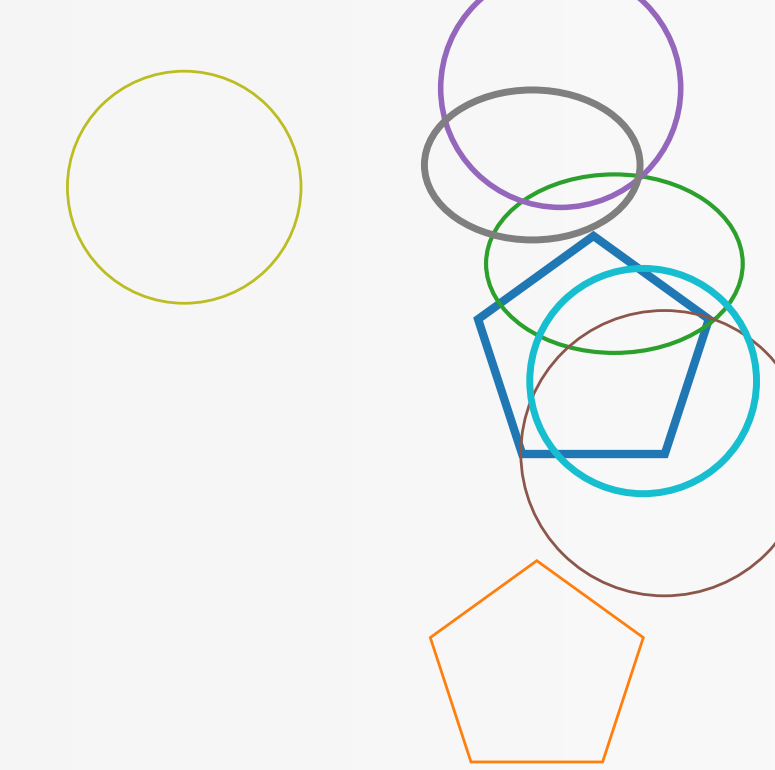[{"shape": "pentagon", "thickness": 3, "radius": 0.78, "center": [0.766, 0.537]}, {"shape": "pentagon", "thickness": 1, "radius": 0.72, "center": [0.693, 0.127]}, {"shape": "oval", "thickness": 1.5, "radius": 0.83, "center": [0.793, 0.658]}, {"shape": "circle", "thickness": 2, "radius": 0.77, "center": [0.723, 0.885]}, {"shape": "circle", "thickness": 1, "radius": 0.93, "center": [0.857, 0.411]}, {"shape": "oval", "thickness": 2.5, "radius": 0.7, "center": [0.687, 0.786]}, {"shape": "circle", "thickness": 1, "radius": 0.75, "center": [0.238, 0.757]}, {"shape": "circle", "thickness": 2.5, "radius": 0.73, "center": [0.83, 0.505]}]